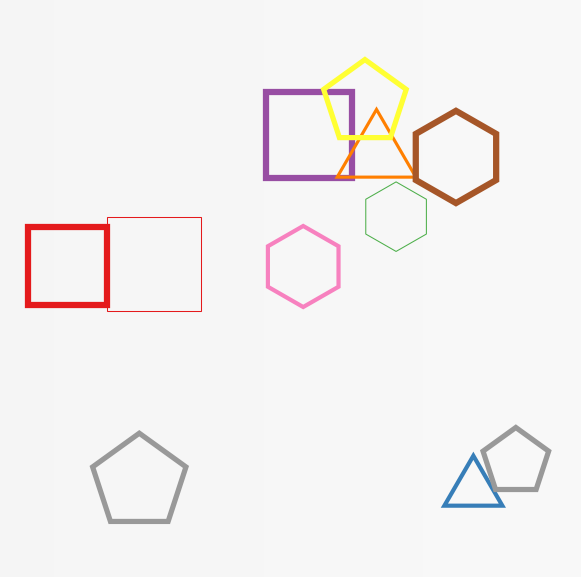[{"shape": "square", "thickness": 0.5, "radius": 0.41, "center": [0.265, 0.541]}, {"shape": "square", "thickness": 3, "radius": 0.34, "center": [0.116, 0.539]}, {"shape": "triangle", "thickness": 2, "radius": 0.29, "center": [0.814, 0.152]}, {"shape": "hexagon", "thickness": 0.5, "radius": 0.3, "center": [0.681, 0.624]}, {"shape": "square", "thickness": 3, "radius": 0.37, "center": [0.532, 0.765]}, {"shape": "triangle", "thickness": 1.5, "radius": 0.39, "center": [0.648, 0.731]}, {"shape": "pentagon", "thickness": 2.5, "radius": 0.37, "center": [0.628, 0.821]}, {"shape": "hexagon", "thickness": 3, "radius": 0.4, "center": [0.784, 0.727]}, {"shape": "hexagon", "thickness": 2, "radius": 0.35, "center": [0.522, 0.538]}, {"shape": "pentagon", "thickness": 2.5, "radius": 0.42, "center": [0.24, 0.165]}, {"shape": "pentagon", "thickness": 2.5, "radius": 0.3, "center": [0.887, 0.2]}]